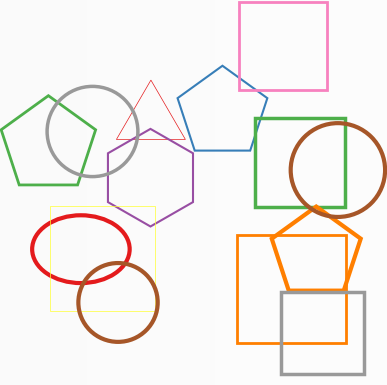[{"shape": "triangle", "thickness": 0.5, "radius": 0.51, "center": [0.389, 0.689]}, {"shape": "oval", "thickness": 3, "radius": 0.63, "center": [0.209, 0.353]}, {"shape": "pentagon", "thickness": 1.5, "radius": 0.61, "center": [0.574, 0.707]}, {"shape": "square", "thickness": 2.5, "radius": 0.58, "center": [0.774, 0.579]}, {"shape": "pentagon", "thickness": 2, "radius": 0.64, "center": [0.125, 0.623]}, {"shape": "hexagon", "thickness": 1.5, "radius": 0.63, "center": [0.388, 0.538]}, {"shape": "pentagon", "thickness": 3, "radius": 0.6, "center": [0.816, 0.343]}, {"shape": "square", "thickness": 2, "radius": 0.7, "center": [0.752, 0.25]}, {"shape": "square", "thickness": 0.5, "radius": 0.68, "center": [0.264, 0.329]}, {"shape": "circle", "thickness": 3, "radius": 0.61, "center": [0.872, 0.558]}, {"shape": "circle", "thickness": 3, "radius": 0.51, "center": [0.305, 0.214]}, {"shape": "square", "thickness": 2, "radius": 0.57, "center": [0.73, 0.881]}, {"shape": "square", "thickness": 2.5, "radius": 0.53, "center": [0.832, 0.135]}, {"shape": "circle", "thickness": 2.5, "radius": 0.59, "center": [0.239, 0.658]}]